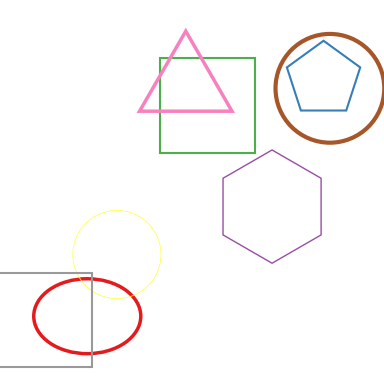[{"shape": "oval", "thickness": 2.5, "radius": 0.7, "center": [0.227, 0.179]}, {"shape": "pentagon", "thickness": 1.5, "radius": 0.5, "center": [0.84, 0.794]}, {"shape": "square", "thickness": 1.5, "radius": 0.61, "center": [0.539, 0.726]}, {"shape": "hexagon", "thickness": 1, "radius": 0.74, "center": [0.707, 0.463]}, {"shape": "circle", "thickness": 0.5, "radius": 0.57, "center": [0.304, 0.339]}, {"shape": "circle", "thickness": 3, "radius": 0.71, "center": [0.857, 0.771]}, {"shape": "triangle", "thickness": 2.5, "radius": 0.69, "center": [0.483, 0.78]}, {"shape": "square", "thickness": 1.5, "radius": 0.61, "center": [0.116, 0.169]}]